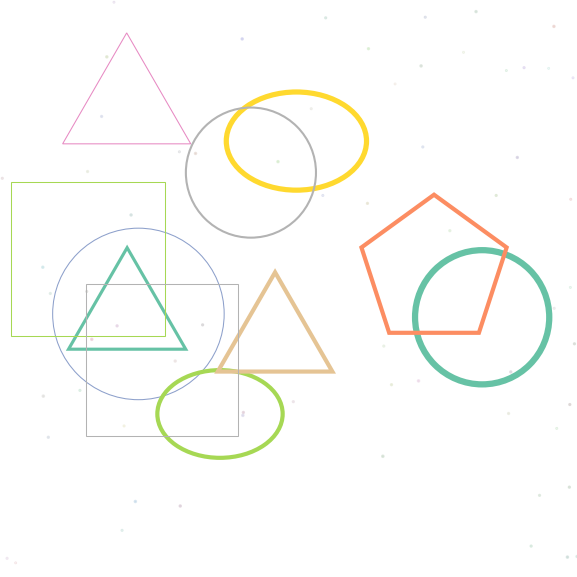[{"shape": "circle", "thickness": 3, "radius": 0.58, "center": [0.835, 0.45]}, {"shape": "triangle", "thickness": 1.5, "radius": 0.59, "center": [0.22, 0.453]}, {"shape": "pentagon", "thickness": 2, "radius": 0.66, "center": [0.752, 0.53]}, {"shape": "circle", "thickness": 0.5, "radius": 0.74, "center": [0.24, 0.456]}, {"shape": "triangle", "thickness": 0.5, "radius": 0.64, "center": [0.219, 0.814]}, {"shape": "oval", "thickness": 2, "radius": 0.54, "center": [0.381, 0.282]}, {"shape": "square", "thickness": 0.5, "radius": 0.67, "center": [0.152, 0.55]}, {"shape": "oval", "thickness": 2.5, "radius": 0.61, "center": [0.513, 0.755]}, {"shape": "triangle", "thickness": 2, "radius": 0.57, "center": [0.476, 0.413]}, {"shape": "circle", "thickness": 1, "radius": 0.56, "center": [0.434, 0.7]}, {"shape": "square", "thickness": 0.5, "radius": 0.66, "center": [0.281, 0.376]}]